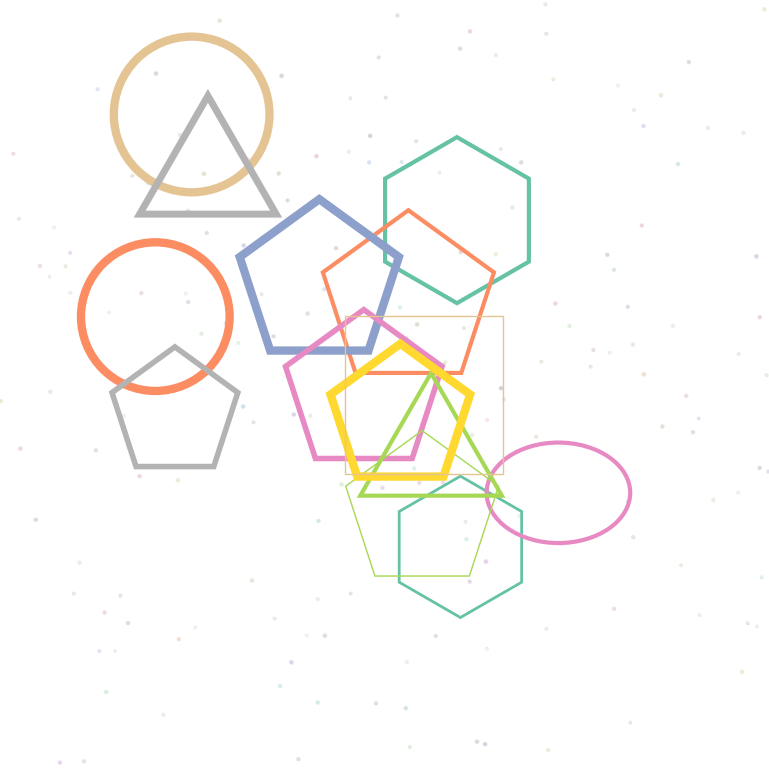[{"shape": "hexagon", "thickness": 1, "radius": 0.46, "center": [0.598, 0.29]}, {"shape": "hexagon", "thickness": 1.5, "radius": 0.54, "center": [0.593, 0.714]}, {"shape": "pentagon", "thickness": 1.5, "radius": 0.58, "center": [0.53, 0.61]}, {"shape": "circle", "thickness": 3, "radius": 0.48, "center": [0.202, 0.589]}, {"shape": "pentagon", "thickness": 3, "radius": 0.54, "center": [0.415, 0.633]}, {"shape": "pentagon", "thickness": 2, "radius": 0.53, "center": [0.472, 0.491]}, {"shape": "oval", "thickness": 1.5, "radius": 0.47, "center": [0.725, 0.36]}, {"shape": "triangle", "thickness": 1.5, "radius": 0.53, "center": [0.56, 0.409]}, {"shape": "pentagon", "thickness": 0.5, "radius": 0.52, "center": [0.548, 0.336]}, {"shape": "pentagon", "thickness": 3, "radius": 0.48, "center": [0.52, 0.458]}, {"shape": "square", "thickness": 0.5, "radius": 0.51, "center": [0.551, 0.487]}, {"shape": "circle", "thickness": 3, "radius": 0.51, "center": [0.249, 0.851]}, {"shape": "pentagon", "thickness": 2, "radius": 0.43, "center": [0.227, 0.464]}, {"shape": "triangle", "thickness": 2.5, "radius": 0.51, "center": [0.27, 0.773]}]